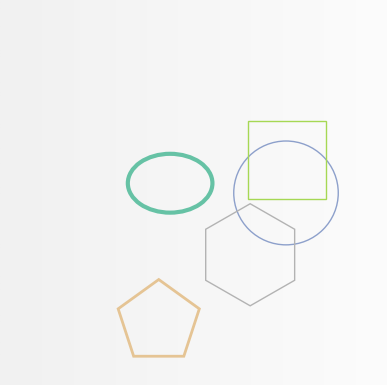[{"shape": "oval", "thickness": 3, "radius": 0.55, "center": [0.439, 0.524]}, {"shape": "circle", "thickness": 1, "radius": 0.67, "center": [0.738, 0.499]}, {"shape": "square", "thickness": 1, "radius": 0.51, "center": [0.741, 0.584]}, {"shape": "pentagon", "thickness": 2, "radius": 0.55, "center": [0.41, 0.164]}, {"shape": "hexagon", "thickness": 1, "radius": 0.66, "center": [0.646, 0.338]}]